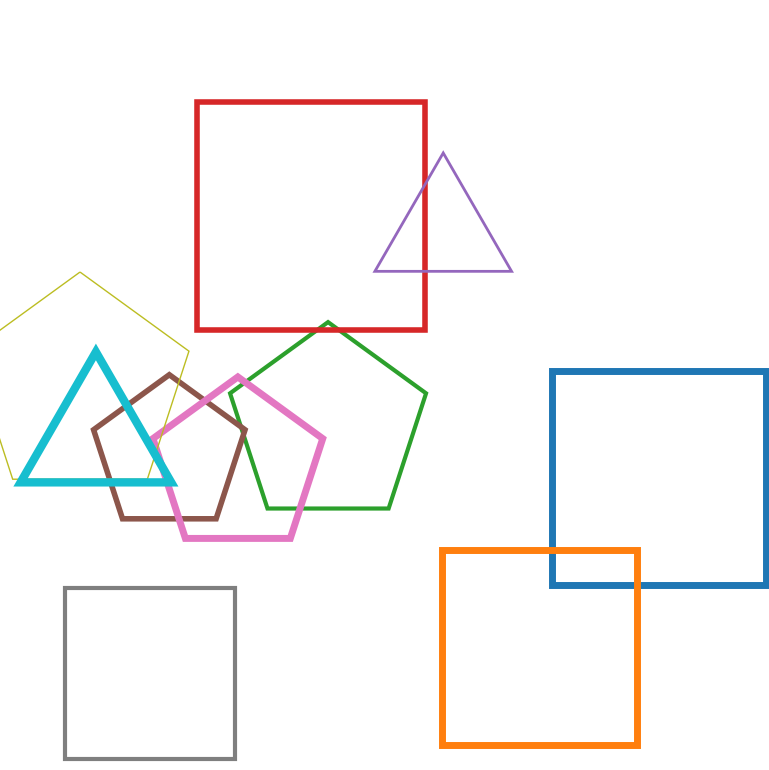[{"shape": "square", "thickness": 2.5, "radius": 0.7, "center": [0.856, 0.379]}, {"shape": "square", "thickness": 2.5, "radius": 0.63, "center": [0.701, 0.159]}, {"shape": "pentagon", "thickness": 1.5, "radius": 0.67, "center": [0.426, 0.448]}, {"shape": "square", "thickness": 2, "radius": 0.74, "center": [0.404, 0.72]}, {"shape": "triangle", "thickness": 1, "radius": 0.51, "center": [0.576, 0.699]}, {"shape": "pentagon", "thickness": 2, "radius": 0.52, "center": [0.22, 0.41]}, {"shape": "pentagon", "thickness": 2.5, "radius": 0.58, "center": [0.309, 0.395]}, {"shape": "square", "thickness": 1.5, "radius": 0.55, "center": [0.195, 0.125]}, {"shape": "pentagon", "thickness": 0.5, "radius": 0.74, "center": [0.104, 0.498]}, {"shape": "triangle", "thickness": 3, "radius": 0.56, "center": [0.125, 0.43]}]